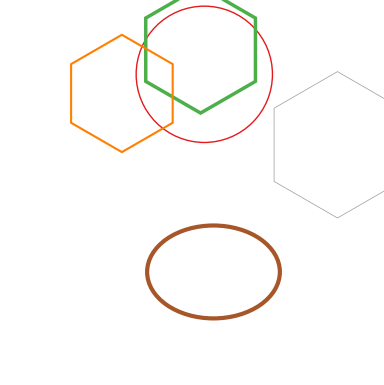[{"shape": "circle", "thickness": 1, "radius": 0.89, "center": [0.531, 0.807]}, {"shape": "hexagon", "thickness": 2.5, "radius": 0.82, "center": [0.521, 0.871]}, {"shape": "hexagon", "thickness": 1.5, "radius": 0.76, "center": [0.317, 0.757]}, {"shape": "oval", "thickness": 3, "radius": 0.86, "center": [0.555, 0.294]}, {"shape": "hexagon", "thickness": 0.5, "radius": 0.95, "center": [0.877, 0.624]}]